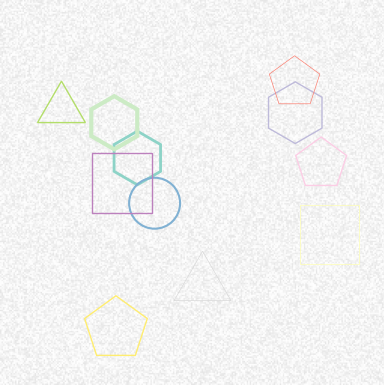[{"shape": "hexagon", "thickness": 2, "radius": 0.35, "center": [0.357, 0.59]}, {"shape": "square", "thickness": 0.5, "radius": 0.38, "center": [0.856, 0.39]}, {"shape": "hexagon", "thickness": 1, "radius": 0.4, "center": [0.767, 0.707]}, {"shape": "pentagon", "thickness": 0.5, "radius": 0.34, "center": [0.765, 0.786]}, {"shape": "circle", "thickness": 1.5, "radius": 0.33, "center": [0.402, 0.472]}, {"shape": "triangle", "thickness": 1, "radius": 0.36, "center": [0.16, 0.717]}, {"shape": "pentagon", "thickness": 1, "radius": 0.35, "center": [0.834, 0.575]}, {"shape": "triangle", "thickness": 0.5, "radius": 0.43, "center": [0.526, 0.262]}, {"shape": "square", "thickness": 1, "radius": 0.39, "center": [0.317, 0.525]}, {"shape": "hexagon", "thickness": 3, "radius": 0.34, "center": [0.297, 0.681]}, {"shape": "pentagon", "thickness": 1, "radius": 0.43, "center": [0.301, 0.146]}]